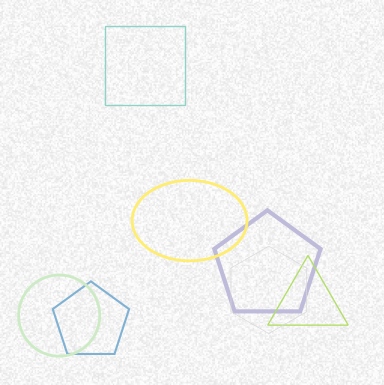[{"shape": "square", "thickness": 1, "radius": 0.52, "center": [0.376, 0.83]}, {"shape": "pentagon", "thickness": 3, "radius": 0.73, "center": [0.695, 0.309]}, {"shape": "pentagon", "thickness": 1.5, "radius": 0.52, "center": [0.236, 0.165]}, {"shape": "triangle", "thickness": 1, "radius": 0.6, "center": [0.8, 0.216]}, {"shape": "hexagon", "thickness": 0.5, "radius": 0.57, "center": [0.698, 0.247]}, {"shape": "circle", "thickness": 2, "radius": 0.53, "center": [0.154, 0.18]}, {"shape": "oval", "thickness": 2, "radius": 0.75, "center": [0.492, 0.427]}]